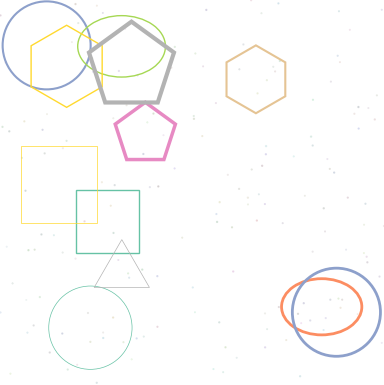[{"shape": "circle", "thickness": 0.5, "radius": 0.54, "center": [0.235, 0.149]}, {"shape": "square", "thickness": 1, "radius": 0.41, "center": [0.278, 0.426]}, {"shape": "oval", "thickness": 2, "radius": 0.52, "center": [0.836, 0.203]}, {"shape": "circle", "thickness": 1.5, "radius": 0.57, "center": [0.121, 0.882]}, {"shape": "circle", "thickness": 2, "radius": 0.57, "center": [0.874, 0.189]}, {"shape": "pentagon", "thickness": 2.5, "radius": 0.41, "center": [0.377, 0.652]}, {"shape": "oval", "thickness": 1, "radius": 0.57, "center": [0.316, 0.88]}, {"shape": "square", "thickness": 0.5, "radius": 0.5, "center": [0.153, 0.521]}, {"shape": "hexagon", "thickness": 1, "radius": 0.53, "center": [0.173, 0.828]}, {"shape": "hexagon", "thickness": 1.5, "radius": 0.44, "center": [0.665, 0.794]}, {"shape": "triangle", "thickness": 0.5, "radius": 0.41, "center": [0.316, 0.295]}, {"shape": "pentagon", "thickness": 3, "radius": 0.58, "center": [0.342, 0.828]}]